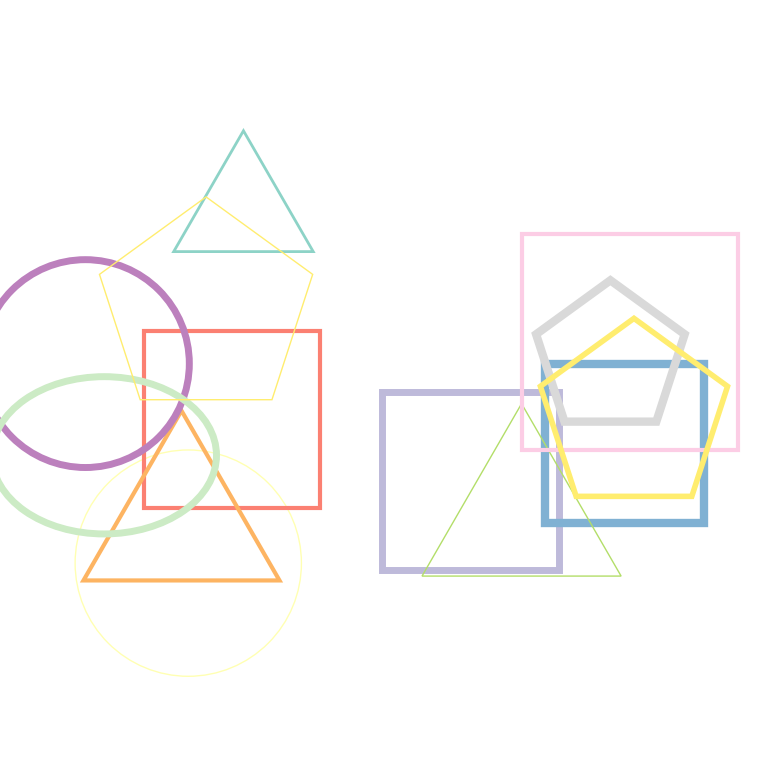[{"shape": "triangle", "thickness": 1, "radius": 0.52, "center": [0.316, 0.726]}, {"shape": "circle", "thickness": 0.5, "radius": 0.73, "center": [0.245, 0.269]}, {"shape": "square", "thickness": 2.5, "radius": 0.58, "center": [0.611, 0.375]}, {"shape": "square", "thickness": 1.5, "radius": 0.57, "center": [0.301, 0.456]}, {"shape": "square", "thickness": 3, "radius": 0.52, "center": [0.811, 0.424]}, {"shape": "triangle", "thickness": 1.5, "radius": 0.73, "center": [0.236, 0.32]}, {"shape": "triangle", "thickness": 0.5, "radius": 0.75, "center": [0.677, 0.326]}, {"shape": "square", "thickness": 1.5, "radius": 0.7, "center": [0.818, 0.555]}, {"shape": "pentagon", "thickness": 3, "radius": 0.51, "center": [0.793, 0.535]}, {"shape": "circle", "thickness": 2.5, "radius": 0.67, "center": [0.111, 0.528]}, {"shape": "oval", "thickness": 2.5, "radius": 0.73, "center": [0.135, 0.409]}, {"shape": "pentagon", "thickness": 0.5, "radius": 0.73, "center": [0.268, 0.599]}, {"shape": "pentagon", "thickness": 2, "radius": 0.64, "center": [0.823, 0.459]}]